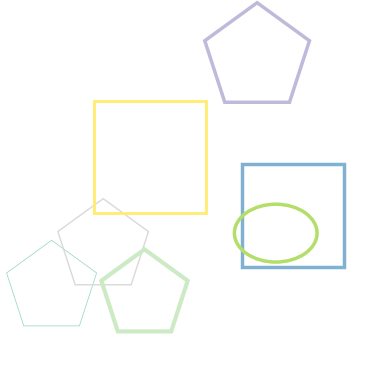[{"shape": "pentagon", "thickness": 0.5, "radius": 0.61, "center": [0.134, 0.253]}, {"shape": "pentagon", "thickness": 2.5, "radius": 0.71, "center": [0.668, 0.85]}, {"shape": "square", "thickness": 2.5, "radius": 0.67, "center": [0.761, 0.441]}, {"shape": "oval", "thickness": 2.5, "radius": 0.54, "center": [0.716, 0.394]}, {"shape": "pentagon", "thickness": 1, "radius": 0.62, "center": [0.268, 0.36]}, {"shape": "pentagon", "thickness": 3, "radius": 0.59, "center": [0.375, 0.234]}, {"shape": "square", "thickness": 2, "radius": 0.73, "center": [0.39, 0.591]}]